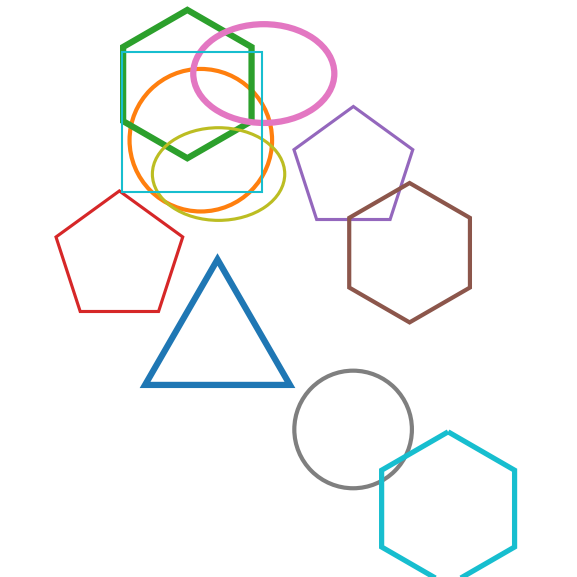[{"shape": "triangle", "thickness": 3, "radius": 0.72, "center": [0.377, 0.405]}, {"shape": "circle", "thickness": 2, "radius": 0.62, "center": [0.348, 0.756]}, {"shape": "hexagon", "thickness": 3, "radius": 0.64, "center": [0.324, 0.854]}, {"shape": "pentagon", "thickness": 1.5, "radius": 0.58, "center": [0.207, 0.553]}, {"shape": "pentagon", "thickness": 1.5, "radius": 0.54, "center": [0.612, 0.707]}, {"shape": "hexagon", "thickness": 2, "radius": 0.6, "center": [0.709, 0.562]}, {"shape": "oval", "thickness": 3, "radius": 0.61, "center": [0.457, 0.872]}, {"shape": "circle", "thickness": 2, "radius": 0.51, "center": [0.611, 0.255]}, {"shape": "oval", "thickness": 1.5, "radius": 0.57, "center": [0.378, 0.698]}, {"shape": "hexagon", "thickness": 2.5, "radius": 0.66, "center": [0.776, 0.118]}, {"shape": "square", "thickness": 1, "radius": 0.6, "center": [0.332, 0.788]}]